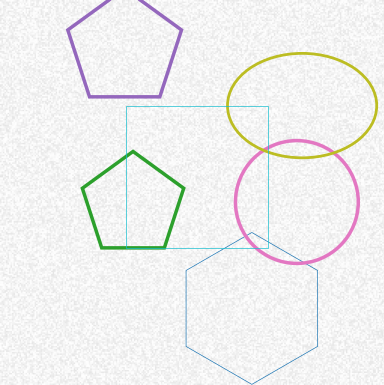[{"shape": "hexagon", "thickness": 0.5, "radius": 0.99, "center": [0.654, 0.199]}, {"shape": "pentagon", "thickness": 2.5, "radius": 0.69, "center": [0.346, 0.468]}, {"shape": "pentagon", "thickness": 2.5, "radius": 0.78, "center": [0.324, 0.874]}, {"shape": "circle", "thickness": 2.5, "radius": 0.8, "center": [0.771, 0.475]}, {"shape": "oval", "thickness": 2, "radius": 0.97, "center": [0.785, 0.726]}, {"shape": "square", "thickness": 0.5, "radius": 0.92, "center": [0.511, 0.541]}]